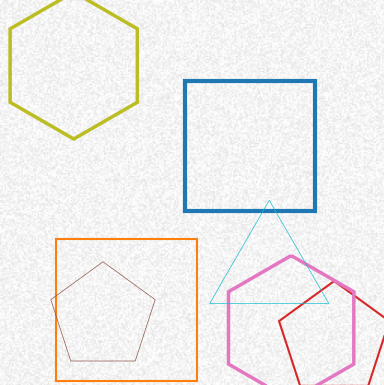[{"shape": "square", "thickness": 3, "radius": 0.85, "center": [0.649, 0.621]}, {"shape": "square", "thickness": 1.5, "radius": 0.92, "center": [0.328, 0.195]}, {"shape": "pentagon", "thickness": 1.5, "radius": 0.75, "center": [0.868, 0.119]}, {"shape": "pentagon", "thickness": 0.5, "radius": 0.71, "center": [0.267, 0.178]}, {"shape": "hexagon", "thickness": 2.5, "radius": 0.94, "center": [0.756, 0.148]}, {"shape": "hexagon", "thickness": 2.5, "radius": 0.95, "center": [0.191, 0.83]}, {"shape": "triangle", "thickness": 0.5, "radius": 0.89, "center": [0.699, 0.301]}]